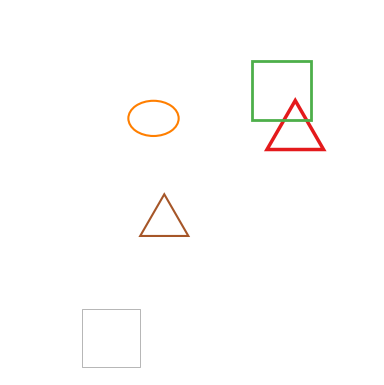[{"shape": "triangle", "thickness": 2.5, "radius": 0.42, "center": [0.767, 0.654]}, {"shape": "square", "thickness": 2, "radius": 0.38, "center": [0.73, 0.764]}, {"shape": "oval", "thickness": 1.5, "radius": 0.33, "center": [0.399, 0.693]}, {"shape": "triangle", "thickness": 1.5, "radius": 0.36, "center": [0.427, 0.423]}, {"shape": "square", "thickness": 0.5, "radius": 0.37, "center": [0.288, 0.122]}]